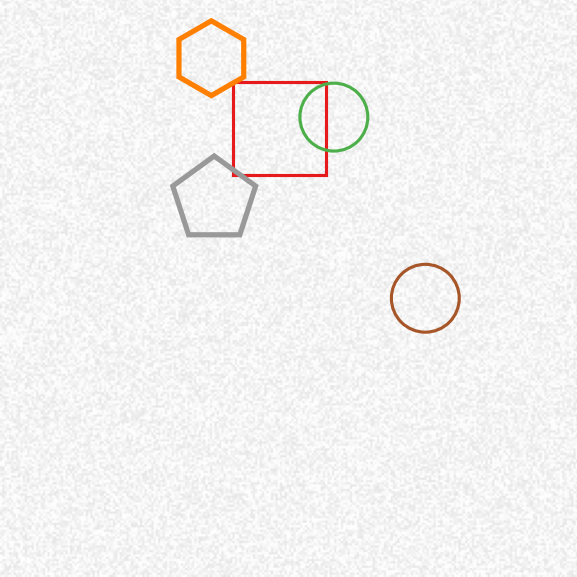[{"shape": "square", "thickness": 1.5, "radius": 0.4, "center": [0.485, 0.776]}, {"shape": "circle", "thickness": 1.5, "radius": 0.29, "center": [0.578, 0.796]}, {"shape": "hexagon", "thickness": 2.5, "radius": 0.32, "center": [0.366, 0.898]}, {"shape": "circle", "thickness": 1.5, "radius": 0.29, "center": [0.736, 0.483]}, {"shape": "pentagon", "thickness": 2.5, "radius": 0.38, "center": [0.371, 0.654]}]